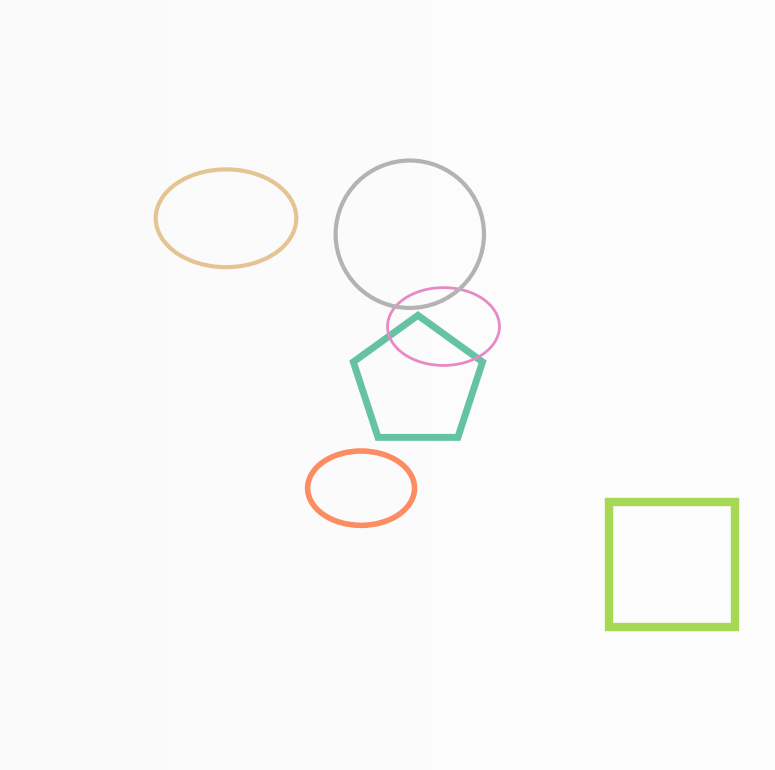[{"shape": "pentagon", "thickness": 2.5, "radius": 0.44, "center": [0.539, 0.503]}, {"shape": "oval", "thickness": 2, "radius": 0.34, "center": [0.466, 0.366]}, {"shape": "oval", "thickness": 1, "radius": 0.36, "center": [0.572, 0.576]}, {"shape": "square", "thickness": 3, "radius": 0.4, "center": [0.867, 0.267]}, {"shape": "oval", "thickness": 1.5, "radius": 0.45, "center": [0.292, 0.717]}, {"shape": "circle", "thickness": 1.5, "radius": 0.48, "center": [0.529, 0.696]}]